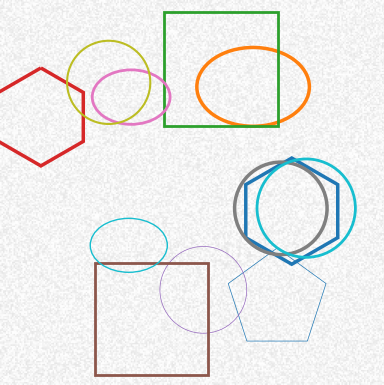[{"shape": "hexagon", "thickness": 2.5, "radius": 0.69, "center": [0.758, 0.452]}, {"shape": "pentagon", "thickness": 0.5, "radius": 0.67, "center": [0.72, 0.222]}, {"shape": "oval", "thickness": 2.5, "radius": 0.73, "center": [0.657, 0.774]}, {"shape": "square", "thickness": 2, "radius": 0.74, "center": [0.574, 0.821]}, {"shape": "hexagon", "thickness": 2.5, "radius": 0.64, "center": [0.106, 0.696]}, {"shape": "circle", "thickness": 0.5, "radius": 0.56, "center": [0.528, 0.247]}, {"shape": "square", "thickness": 2, "radius": 0.73, "center": [0.394, 0.171]}, {"shape": "oval", "thickness": 2, "radius": 0.51, "center": [0.341, 0.748]}, {"shape": "circle", "thickness": 2.5, "radius": 0.6, "center": [0.729, 0.459]}, {"shape": "circle", "thickness": 1.5, "radius": 0.54, "center": [0.282, 0.786]}, {"shape": "oval", "thickness": 1, "radius": 0.5, "center": [0.335, 0.363]}, {"shape": "circle", "thickness": 2, "radius": 0.64, "center": [0.795, 0.459]}]